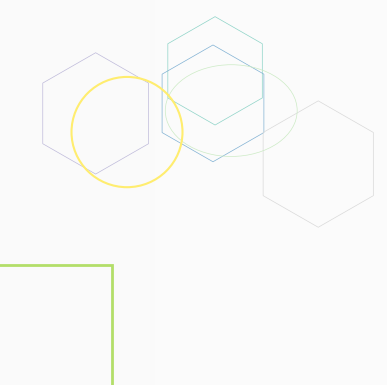[{"shape": "hexagon", "thickness": 0.5, "radius": 0.7, "center": [0.555, 0.816]}, {"shape": "hexagon", "thickness": 0.5, "radius": 0.79, "center": [0.247, 0.705]}, {"shape": "hexagon", "thickness": 0.5, "radius": 0.76, "center": [0.55, 0.732]}, {"shape": "square", "thickness": 2, "radius": 0.9, "center": [0.108, 0.13]}, {"shape": "hexagon", "thickness": 0.5, "radius": 0.82, "center": [0.821, 0.574]}, {"shape": "oval", "thickness": 0.5, "radius": 0.85, "center": [0.597, 0.713]}, {"shape": "circle", "thickness": 1.5, "radius": 0.72, "center": [0.328, 0.657]}]